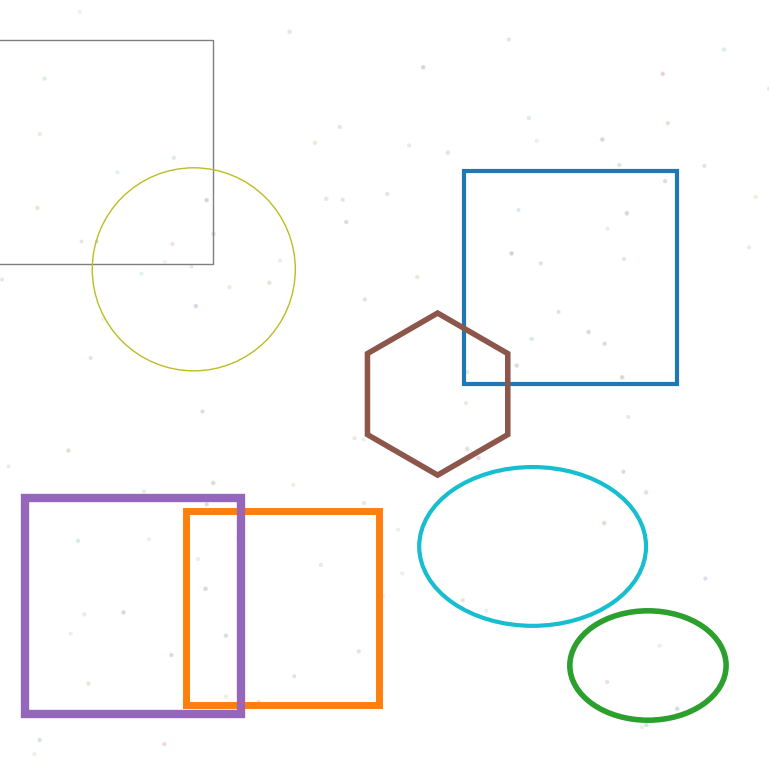[{"shape": "square", "thickness": 1.5, "radius": 0.69, "center": [0.741, 0.64]}, {"shape": "square", "thickness": 2.5, "radius": 0.63, "center": [0.367, 0.21]}, {"shape": "oval", "thickness": 2, "radius": 0.51, "center": [0.842, 0.136]}, {"shape": "square", "thickness": 3, "radius": 0.7, "center": [0.172, 0.213]}, {"shape": "hexagon", "thickness": 2, "radius": 0.53, "center": [0.568, 0.488]}, {"shape": "square", "thickness": 0.5, "radius": 0.72, "center": [0.132, 0.803]}, {"shape": "circle", "thickness": 0.5, "radius": 0.66, "center": [0.252, 0.65]}, {"shape": "oval", "thickness": 1.5, "radius": 0.74, "center": [0.692, 0.29]}]